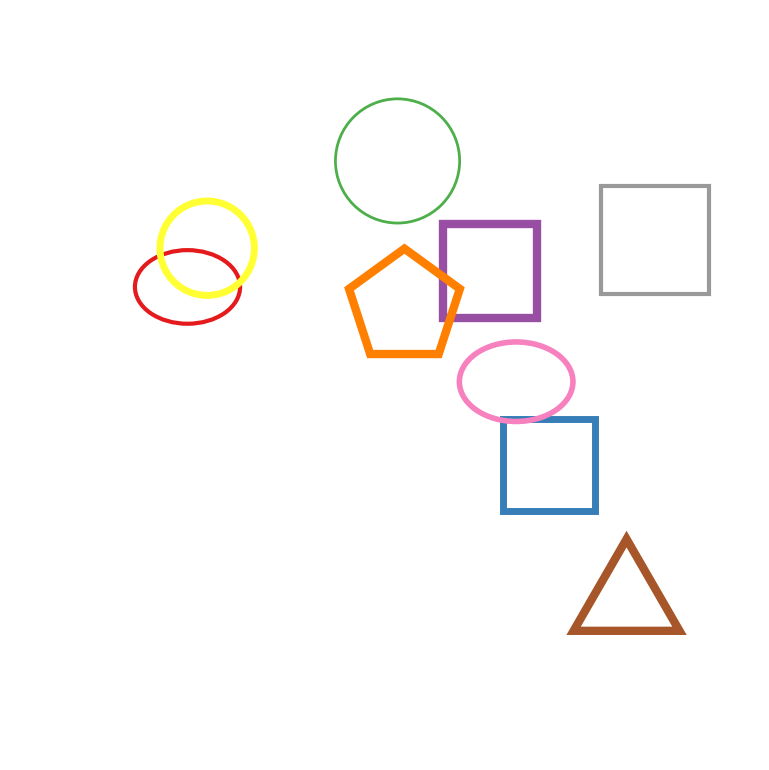[{"shape": "oval", "thickness": 1.5, "radius": 0.34, "center": [0.244, 0.627]}, {"shape": "square", "thickness": 2.5, "radius": 0.3, "center": [0.713, 0.396]}, {"shape": "circle", "thickness": 1, "radius": 0.4, "center": [0.516, 0.791]}, {"shape": "square", "thickness": 3, "radius": 0.3, "center": [0.636, 0.648]}, {"shape": "pentagon", "thickness": 3, "radius": 0.38, "center": [0.525, 0.601]}, {"shape": "circle", "thickness": 2.5, "radius": 0.31, "center": [0.269, 0.678]}, {"shape": "triangle", "thickness": 3, "radius": 0.4, "center": [0.814, 0.22]}, {"shape": "oval", "thickness": 2, "radius": 0.37, "center": [0.67, 0.504]}, {"shape": "square", "thickness": 1.5, "radius": 0.35, "center": [0.85, 0.689]}]